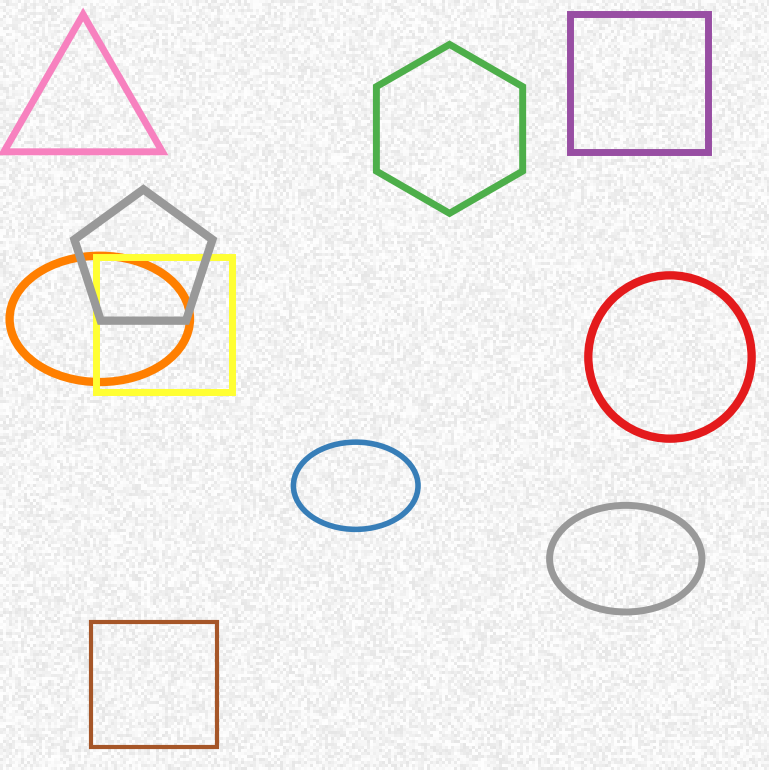[{"shape": "circle", "thickness": 3, "radius": 0.53, "center": [0.87, 0.536]}, {"shape": "oval", "thickness": 2, "radius": 0.4, "center": [0.462, 0.369]}, {"shape": "hexagon", "thickness": 2.5, "radius": 0.55, "center": [0.584, 0.833]}, {"shape": "square", "thickness": 2.5, "radius": 0.45, "center": [0.83, 0.893]}, {"shape": "oval", "thickness": 3, "radius": 0.59, "center": [0.13, 0.586]}, {"shape": "square", "thickness": 2.5, "radius": 0.44, "center": [0.213, 0.578]}, {"shape": "square", "thickness": 1.5, "radius": 0.41, "center": [0.2, 0.111]}, {"shape": "triangle", "thickness": 2.5, "radius": 0.59, "center": [0.108, 0.862]}, {"shape": "pentagon", "thickness": 3, "radius": 0.47, "center": [0.186, 0.66]}, {"shape": "oval", "thickness": 2.5, "radius": 0.49, "center": [0.813, 0.274]}]